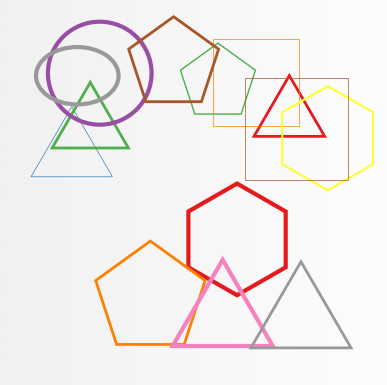[{"shape": "hexagon", "thickness": 3, "radius": 0.72, "center": [0.612, 0.378]}, {"shape": "triangle", "thickness": 2, "radius": 0.53, "center": [0.747, 0.698]}, {"shape": "triangle", "thickness": 0.5, "radius": 0.61, "center": [0.185, 0.601]}, {"shape": "triangle", "thickness": 2, "radius": 0.57, "center": [0.233, 0.672]}, {"shape": "pentagon", "thickness": 1, "radius": 0.51, "center": [0.562, 0.786]}, {"shape": "circle", "thickness": 3, "radius": 0.67, "center": [0.257, 0.81]}, {"shape": "pentagon", "thickness": 2, "radius": 0.74, "center": [0.388, 0.225]}, {"shape": "square", "thickness": 0.5, "radius": 0.56, "center": [0.661, 0.786]}, {"shape": "hexagon", "thickness": 1.5, "radius": 0.68, "center": [0.846, 0.641]}, {"shape": "pentagon", "thickness": 2, "radius": 0.61, "center": [0.448, 0.835]}, {"shape": "square", "thickness": 0.5, "radius": 0.67, "center": [0.765, 0.665]}, {"shape": "triangle", "thickness": 3, "radius": 0.75, "center": [0.575, 0.176]}, {"shape": "oval", "thickness": 3, "radius": 0.53, "center": [0.2, 0.803]}, {"shape": "triangle", "thickness": 2, "radius": 0.75, "center": [0.777, 0.171]}]